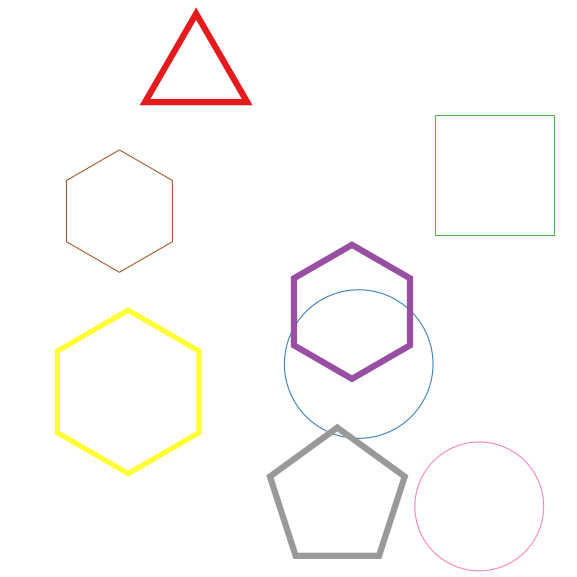[{"shape": "triangle", "thickness": 3, "radius": 0.51, "center": [0.34, 0.873]}, {"shape": "circle", "thickness": 0.5, "radius": 0.64, "center": [0.621, 0.369]}, {"shape": "square", "thickness": 0.5, "radius": 0.52, "center": [0.856, 0.696]}, {"shape": "hexagon", "thickness": 3, "radius": 0.58, "center": [0.609, 0.459]}, {"shape": "hexagon", "thickness": 2.5, "radius": 0.71, "center": [0.222, 0.321]}, {"shape": "hexagon", "thickness": 0.5, "radius": 0.53, "center": [0.207, 0.634]}, {"shape": "circle", "thickness": 0.5, "radius": 0.56, "center": [0.83, 0.122]}, {"shape": "pentagon", "thickness": 3, "radius": 0.61, "center": [0.584, 0.136]}]